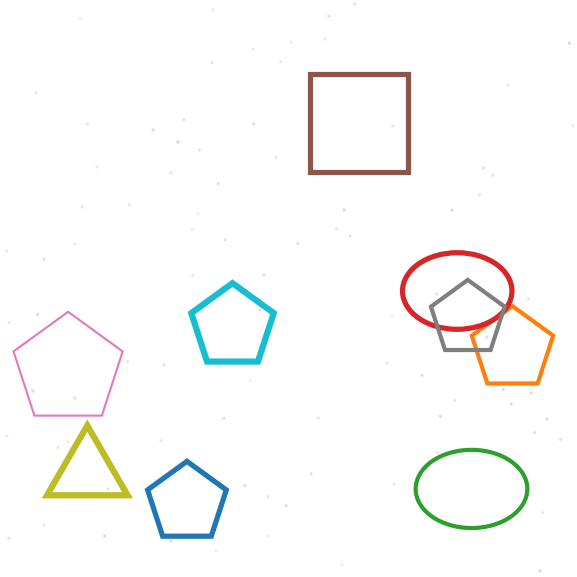[{"shape": "pentagon", "thickness": 2.5, "radius": 0.36, "center": [0.324, 0.129]}, {"shape": "pentagon", "thickness": 2, "radius": 0.37, "center": [0.887, 0.395]}, {"shape": "oval", "thickness": 2, "radius": 0.48, "center": [0.816, 0.152]}, {"shape": "oval", "thickness": 2.5, "radius": 0.47, "center": [0.792, 0.495]}, {"shape": "square", "thickness": 2.5, "radius": 0.43, "center": [0.622, 0.786]}, {"shape": "pentagon", "thickness": 1, "radius": 0.5, "center": [0.118, 0.36]}, {"shape": "pentagon", "thickness": 2, "radius": 0.34, "center": [0.81, 0.447]}, {"shape": "triangle", "thickness": 3, "radius": 0.4, "center": [0.151, 0.182]}, {"shape": "pentagon", "thickness": 3, "radius": 0.38, "center": [0.403, 0.434]}]